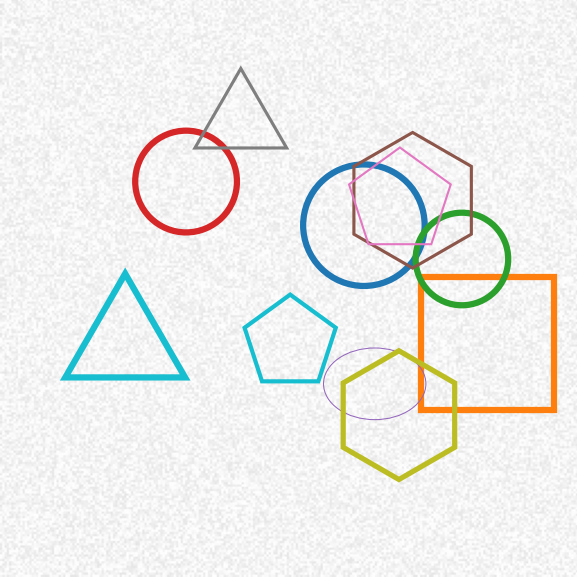[{"shape": "circle", "thickness": 3, "radius": 0.53, "center": [0.63, 0.609]}, {"shape": "square", "thickness": 3, "radius": 0.58, "center": [0.844, 0.405]}, {"shape": "circle", "thickness": 3, "radius": 0.4, "center": [0.8, 0.551]}, {"shape": "circle", "thickness": 3, "radius": 0.44, "center": [0.322, 0.685]}, {"shape": "oval", "thickness": 0.5, "radius": 0.44, "center": [0.649, 0.335]}, {"shape": "hexagon", "thickness": 1.5, "radius": 0.59, "center": [0.715, 0.652]}, {"shape": "pentagon", "thickness": 1, "radius": 0.46, "center": [0.692, 0.651]}, {"shape": "triangle", "thickness": 1.5, "radius": 0.46, "center": [0.417, 0.789]}, {"shape": "hexagon", "thickness": 2.5, "radius": 0.56, "center": [0.691, 0.28]}, {"shape": "pentagon", "thickness": 2, "radius": 0.42, "center": [0.502, 0.406]}, {"shape": "triangle", "thickness": 3, "radius": 0.6, "center": [0.217, 0.405]}]